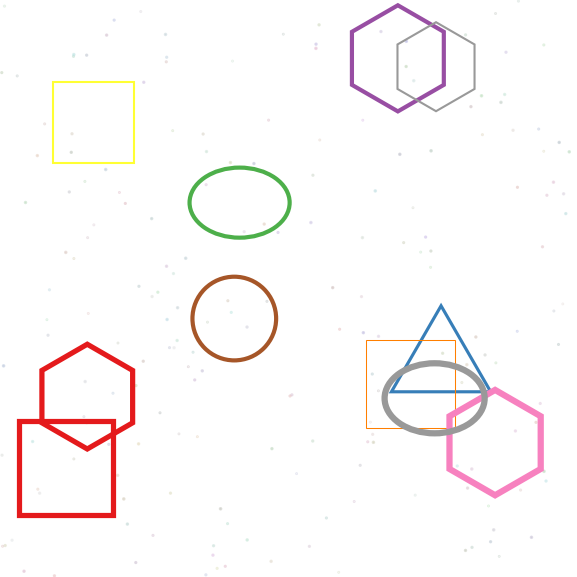[{"shape": "square", "thickness": 2.5, "radius": 0.41, "center": [0.115, 0.189]}, {"shape": "hexagon", "thickness": 2.5, "radius": 0.45, "center": [0.151, 0.312]}, {"shape": "triangle", "thickness": 1.5, "radius": 0.5, "center": [0.764, 0.37]}, {"shape": "oval", "thickness": 2, "radius": 0.43, "center": [0.415, 0.648]}, {"shape": "hexagon", "thickness": 2, "radius": 0.46, "center": [0.689, 0.898]}, {"shape": "square", "thickness": 0.5, "radius": 0.38, "center": [0.711, 0.334]}, {"shape": "square", "thickness": 1, "radius": 0.35, "center": [0.161, 0.787]}, {"shape": "circle", "thickness": 2, "radius": 0.36, "center": [0.406, 0.448]}, {"shape": "hexagon", "thickness": 3, "radius": 0.46, "center": [0.857, 0.233]}, {"shape": "oval", "thickness": 3, "radius": 0.43, "center": [0.753, 0.309]}, {"shape": "hexagon", "thickness": 1, "radius": 0.39, "center": [0.755, 0.884]}]